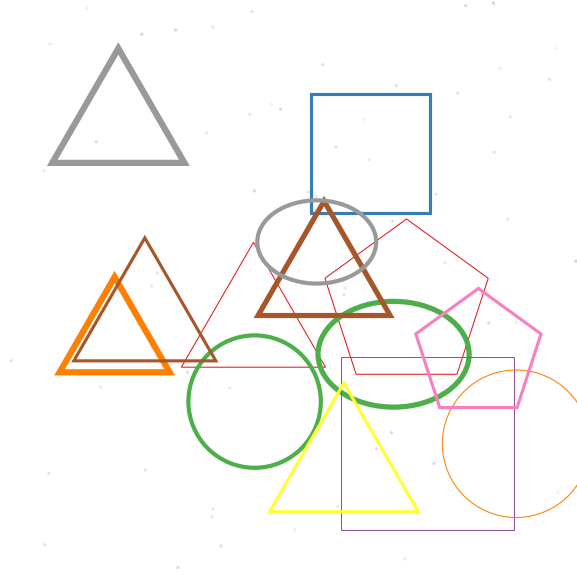[{"shape": "pentagon", "thickness": 0.5, "radius": 0.74, "center": [0.704, 0.471]}, {"shape": "triangle", "thickness": 0.5, "radius": 0.72, "center": [0.439, 0.435]}, {"shape": "square", "thickness": 1.5, "radius": 0.52, "center": [0.642, 0.733]}, {"shape": "oval", "thickness": 2.5, "radius": 0.65, "center": [0.681, 0.386]}, {"shape": "circle", "thickness": 2, "radius": 0.57, "center": [0.441, 0.304]}, {"shape": "square", "thickness": 0.5, "radius": 0.75, "center": [0.74, 0.232]}, {"shape": "circle", "thickness": 0.5, "radius": 0.64, "center": [0.894, 0.231]}, {"shape": "triangle", "thickness": 3, "radius": 0.55, "center": [0.199, 0.409]}, {"shape": "triangle", "thickness": 1.5, "radius": 0.74, "center": [0.595, 0.187]}, {"shape": "triangle", "thickness": 1.5, "radius": 0.71, "center": [0.251, 0.445]}, {"shape": "triangle", "thickness": 2.5, "radius": 0.66, "center": [0.561, 0.519]}, {"shape": "pentagon", "thickness": 1.5, "radius": 0.57, "center": [0.828, 0.386]}, {"shape": "oval", "thickness": 2, "radius": 0.51, "center": [0.548, 0.58]}, {"shape": "triangle", "thickness": 3, "radius": 0.66, "center": [0.205, 0.783]}]